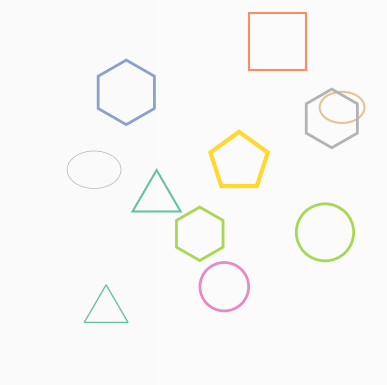[{"shape": "triangle", "thickness": 1.5, "radius": 0.36, "center": [0.404, 0.487]}, {"shape": "triangle", "thickness": 1, "radius": 0.33, "center": [0.274, 0.195]}, {"shape": "square", "thickness": 1.5, "radius": 0.37, "center": [0.716, 0.892]}, {"shape": "hexagon", "thickness": 2, "radius": 0.42, "center": [0.326, 0.76]}, {"shape": "circle", "thickness": 2, "radius": 0.31, "center": [0.579, 0.255]}, {"shape": "circle", "thickness": 2, "radius": 0.37, "center": [0.839, 0.397]}, {"shape": "hexagon", "thickness": 2, "radius": 0.35, "center": [0.515, 0.393]}, {"shape": "pentagon", "thickness": 3, "radius": 0.39, "center": [0.617, 0.58]}, {"shape": "oval", "thickness": 1.5, "radius": 0.29, "center": [0.883, 0.721]}, {"shape": "oval", "thickness": 0.5, "radius": 0.35, "center": [0.243, 0.559]}, {"shape": "hexagon", "thickness": 2, "radius": 0.38, "center": [0.856, 0.692]}]